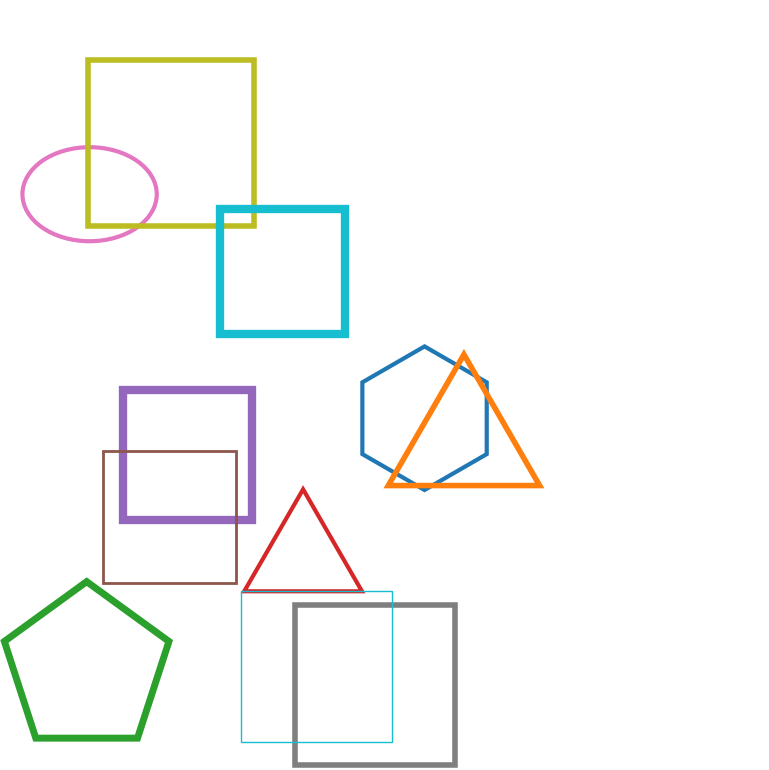[{"shape": "hexagon", "thickness": 1.5, "radius": 0.47, "center": [0.551, 0.457]}, {"shape": "triangle", "thickness": 2, "radius": 0.57, "center": [0.603, 0.426]}, {"shape": "pentagon", "thickness": 2.5, "radius": 0.56, "center": [0.113, 0.132]}, {"shape": "triangle", "thickness": 1.5, "radius": 0.44, "center": [0.394, 0.276]}, {"shape": "square", "thickness": 3, "radius": 0.42, "center": [0.244, 0.409]}, {"shape": "square", "thickness": 1, "radius": 0.43, "center": [0.22, 0.329]}, {"shape": "oval", "thickness": 1.5, "radius": 0.44, "center": [0.116, 0.748]}, {"shape": "square", "thickness": 2, "radius": 0.52, "center": [0.487, 0.11]}, {"shape": "square", "thickness": 2, "radius": 0.54, "center": [0.222, 0.815]}, {"shape": "square", "thickness": 0.5, "radius": 0.49, "center": [0.411, 0.135]}, {"shape": "square", "thickness": 3, "radius": 0.41, "center": [0.366, 0.647]}]